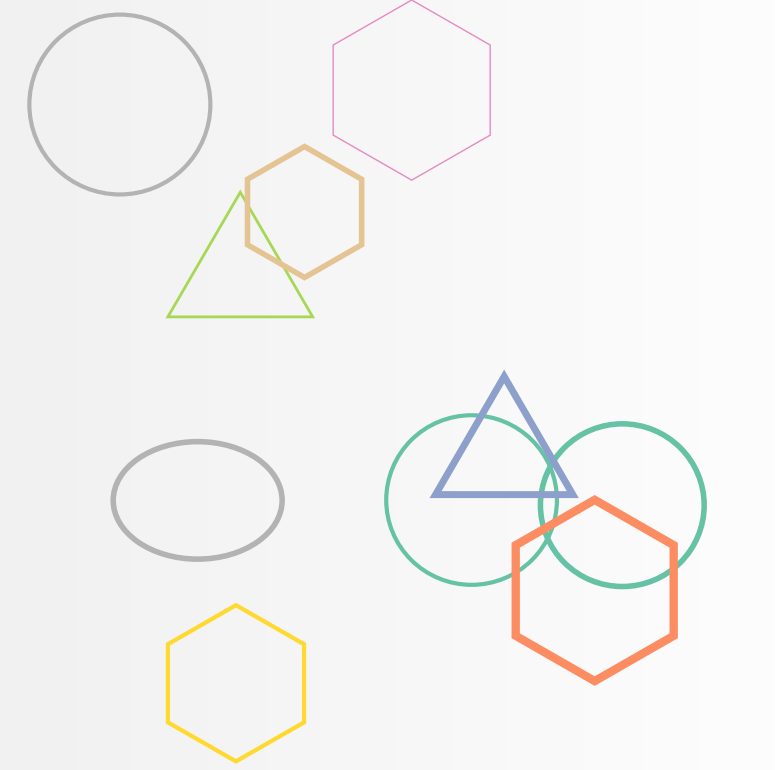[{"shape": "circle", "thickness": 1.5, "radius": 0.55, "center": [0.608, 0.351]}, {"shape": "circle", "thickness": 2, "radius": 0.53, "center": [0.803, 0.344]}, {"shape": "hexagon", "thickness": 3, "radius": 0.59, "center": [0.767, 0.233]}, {"shape": "triangle", "thickness": 2.5, "radius": 0.51, "center": [0.651, 0.409]}, {"shape": "hexagon", "thickness": 0.5, "radius": 0.58, "center": [0.531, 0.883]}, {"shape": "triangle", "thickness": 1, "radius": 0.54, "center": [0.31, 0.642]}, {"shape": "hexagon", "thickness": 1.5, "radius": 0.51, "center": [0.304, 0.113]}, {"shape": "hexagon", "thickness": 2, "radius": 0.43, "center": [0.393, 0.725]}, {"shape": "oval", "thickness": 2, "radius": 0.54, "center": [0.255, 0.35]}, {"shape": "circle", "thickness": 1.5, "radius": 0.58, "center": [0.155, 0.864]}]